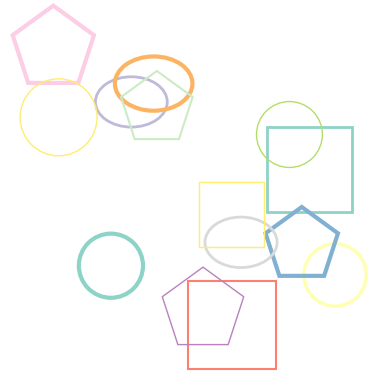[{"shape": "square", "thickness": 2, "radius": 0.55, "center": [0.803, 0.559]}, {"shape": "circle", "thickness": 3, "radius": 0.42, "center": [0.288, 0.31]}, {"shape": "circle", "thickness": 2.5, "radius": 0.41, "center": [0.87, 0.286]}, {"shape": "oval", "thickness": 2, "radius": 0.47, "center": [0.341, 0.735]}, {"shape": "square", "thickness": 1.5, "radius": 0.57, "center": [0.602, 0.156]}, {"shape": "pentagon", "thickness": 3, "radius": 0.49, "center": [0.784, 0.363]}, {"shape": "oval", "thickness": 3, "radius": 0.5, "center": [0.399, 0.783]}, {"shape": "circle", "thickness": 1, "radius": 0.43, "center": [0.752, 0.651]}, {"shape": "pentagon", "thickness": 3, "radius": 0.55, "center": [0.138, 0.874]}, {"shape": "oval", "thickness": 2, "radius": 0.47, "center": [0.626, 0.371]}, {"shape": "pentagon", "thickness": 1, "radius": 0.56, "center": [0.527, 0.195]}, {"shape": "pentagon", "thickness": 1.5, "radius": 0.49, "center": [0.407, 0.718]}, {"shape": "circle", "thickness": 1, "radius": 0.5, "center": [0.152, 0.695]}, {"shape": "square", "thickness": 1, "radius": 0.43, "center": [0.601, 0.443]}]